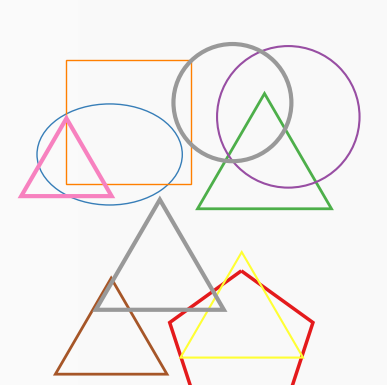[{"shape": "pentagon", "thickness": 2.5, "radius": 0.97, "center": [0.623, 0.102]}, {"shape": "oval", "thickness": 1, "radius": 0.94, "center": [0.283, 0.599]}, {"shape": "triangle", "thickness": 2, "radius": 1.0, "center": [0.683, 0.558]}, {"shape": "circle", "thickness": 1.5, "radius": 0.92, "center": [0.744, 0.696]}, {"shape": "square", "thickness": 1, "radius": 0.81, "center": [0.332, 0.683]}, {"shape": "triangle", "thickness": 1.5, "radius": 0.91, "center": [0.624, 0.163]}, {"shape": "triangle", "thickness": 2, "radius": 0.83, "center": [0.287, 0.111]}, {"shape": "triangle", "thickness": 3, "radius": 0.67, "center": [0.171, 0.558]}, {"shape": "circle", "thickness": 3, "radius": 0.76, "center": [0.6, 0.733]}, {"shape": "triangle", "thickness": 3, "radius": 0.95, "center": [0.412, 0.291]}]